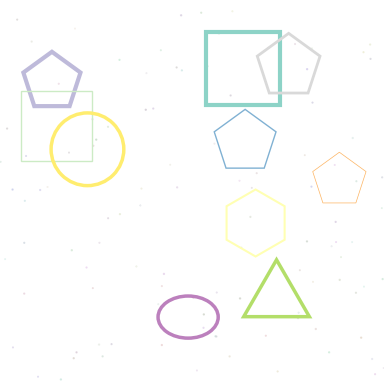[{"shape": "square", "thickness": 3, "radius": 0.48, "center": [0.631, 0.822]}, {"shape": "hexagon", "thickness": 1.5, "radius": 0.44, "center": [0.664, 0.421]}, {"shape": "pentagon", "thickness": 3, "radius": 0.39, "center": [0.135, 0.787]}, {"shape": "pentagon", "thickness": 1, "radius": 0.42, "center": [0.637, 0.632]}, {"shape": "pentagon", "thickness": 0.5, "radius": 0.36, "center": [0.881, 0.532]}, {"shape": "triangle", "thickness": 2.5, "radius": 0.49, "center": [0.718, 0.227]}, {"shape": "pentagon", "thickness": 2, "radius": 0.43, "center": [0.75, 0.828]}, {"shape": "oval", "thickness": 2.5, "radius": 0.39, "center": [0.489, 0.176]}, {"shape": "square", "thickness": 1, "radius": 0.46, "center": [0.147, 0.673]}, {"shape": "circle", "thickness": 2.5, "radius": 0.47, "center": [0.227, 0.612]}]